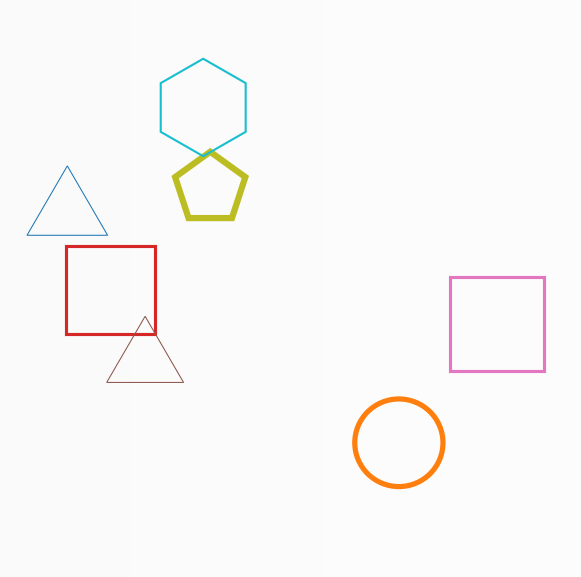[{"shape": "triangle", "thickness": 0.5, "radius": 0.4, "center": [0.116, 0.632]}, {"shape": "circle", "thickness": 2.5, "radius": 0.38, "center": [0.686, 0.232]}, {"shape": "square", "thickness": 1.5, "radius": 0.38, "center": [0.19, 0.497]}, {"shape": "triangle", "thickness": 0.5, "radius": 0.38, "center": [0.25, 0.375]}, {"shape": "square", "thickness": 1.5, "radius": 0.4, "center": [0.855, 0.438]}, {"shape": "pentagon", "thickness": 3, "radius": 0.32, "center": [0.362, 0.673]}, {"shape": "hexagon", "thickness": 1, "radius": 0.42, "center": [0.35, 0.813]}]